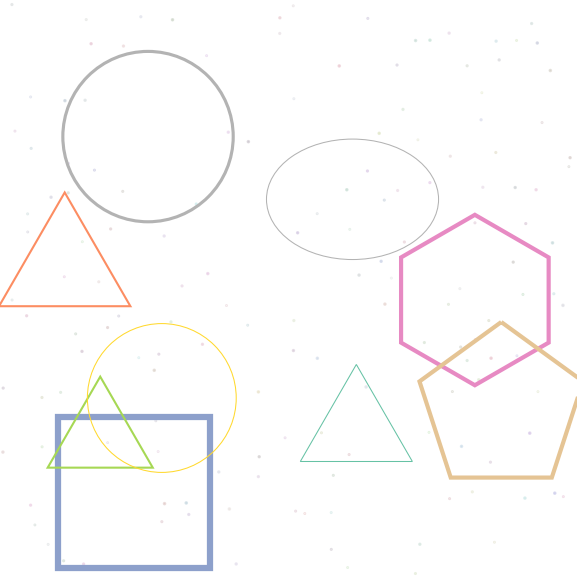[{"shape": "triangle", "thickness": 0.5, "radius": 0.56, "center": [0.617, 0.256]}, {"shape": "triangle", "thickness": 1, "radius": 0.66, "center": [0.112, 0.535]}, {"shape": "square", "thickness": 3, "radius": 0.66, "center": [0.232, 0.147]}, {"shape": "hexagon", "thickness": 2, "radius": 0.74, "center": [0.822, 0.48]}, {"shape": "triangle", "thickness": 1, "radius": 0.53, "center": [0.174, 0.242]}, {"shape": "circle", "thickness": 0.5, "radius": 0.64, "center": [0.28, 0.31]}, {"shape": "pentagon", "thickness": 2, "radius": 0.74, "center": [0.868, 0.293]}, {"shape": "oval", "thickness": 0.5, "radius": 0.74, "center": [0.61, 0.654]}, {"shape": "circle", "thickness": 1.5, "radius": 0.74, "center": [0.256, 0.763]}]